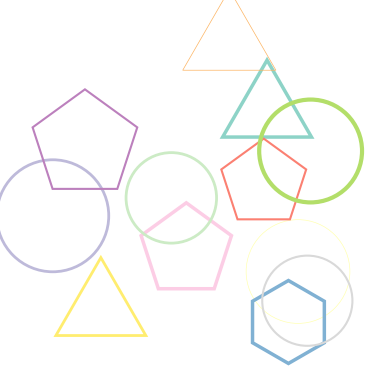[{"shape": "triangle", "thickness": 2.5, "radius": 0.67, "center": [0.694, 0.711]}, {"shape": "circle", "thickness": 0.5, "radius": 0.67, "center": [0.774, 0.295]}, {"shape": "circle", "thickness": 2, "radius": 0.73, "center": [0.137, 0.44]}, {"shape": "pentagon", "thickness": 1.5, "radius": 0.58, "center": [0.685, 0.524]}, {"shape": "hexagon", "thickness": 2.5, "radius": 0.54, "center": [0.749, 0.164]}, {"shape": "triangle", "thickness": 0.5, "radius": 0.7, "center": [0.596, 0.887]}, {"shape": "circle", "thickness": 3, "radius": 0.67, "center": [0.807, 0.608]}, {"shape": "pentagon", "thickness": 2.5, "radius": 0.62, "center": [0.484, 0.35]}, {"shape": "circle", "thickness": 1.5, "radius": 0.59, "center": [0.798, 0.219]}, {"shape": "pentagon", "thickness": 1.5, "radius": 0.71, "center": [0.221, 0.625]}, {"shape": "circle", "thickness": 2, "radius": 0.59, "center": [0.445, 0.486]}, {"shape": "triangle", "thickness": 2, "radius": 0.67, "center": [0.262, 0.196]}]